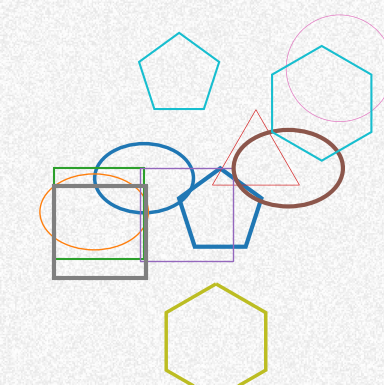[{"shape": "oval", "thickness": 2.5, "radius": 0.64, "center": [0.374, 0.537]}, {"shape": "pentagon", "thickness": 3, "radius": 0.56, "center": [0.572, 0.45]}, {"shape": "oval", "thickness": 1, "radius": 0.7, "center": [0.244, 0.45]}, {"shape": "square", "thickness": 1.5, "radius": 0.59, "center": [0.257, 0.446]}, {"shape": "triangle", "thickness": 0.5, "radius": 0.65, "center": [0.665, 0.585]}, {"shape": "square", "thickness": 1, "radius": 0.6, "center": [0.485, 0.443]}, {"shape": "oval", "thickness": 3, "radius": 0.71, "center": [0.749, 0.563]}, {"shape": "circle", "thickness": 0.5, "radius": 0.69, "center": [0.882, 0.823]}, {"shape": "square", "thickness": 3, "radius": 0.6, "center": [0.259, 0.397]}, {"shape": "hexagon", "thickness": 2.5, "radius": 0.75, "center": [0.561, 0.113]}, {"shape": "pentagon", "thickness": 1.5, "radius": 0.55, "center": [0.465, 0.805]}, {"shape": "hexagon", "thickness": 1.5, "radius": 0.74, "center": [0.836, 0.732]}]